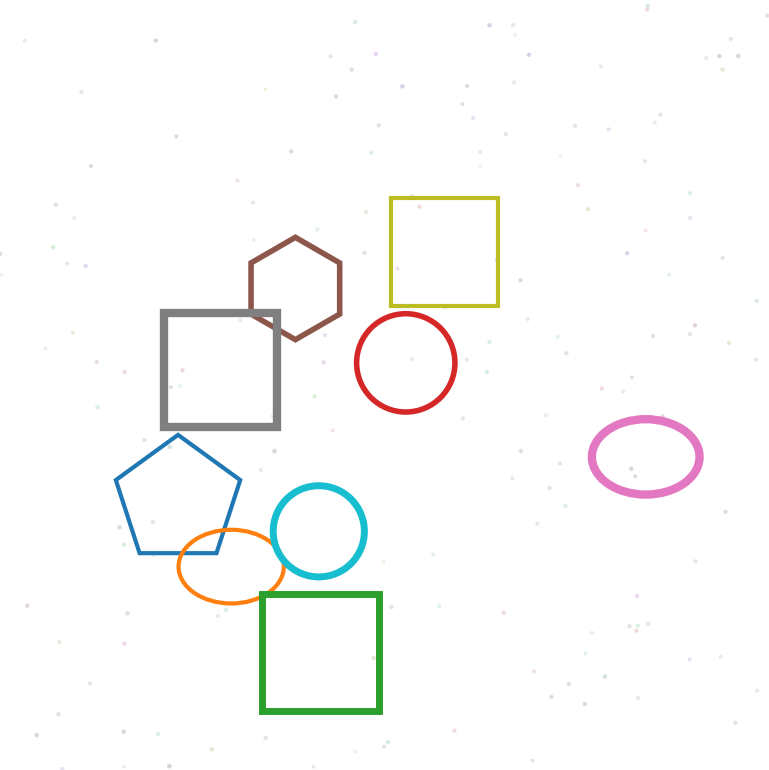[{"shape": "pentagon", "thickness": 1.5, "radius": 0.42, "center": [0.231, 0.35]}, {"shape": "oval", "thickness": 1.5, "radius": 0.34, "center": [0.3, 0.264]}, {"shape": "square", "thickness": 2.5, "radius": 0.38, "center": [0.416, 0.152]}, {"shape": "circle", "thickness": 2, "radius": 0.32, "center": [0.527, 0.529]}, {"shape": "hexagon", "thickness": 2, "radius": 0.33, "center": [0.384, 0.625]}, {"shape": "oval", "thickness": 3, "radius": 0.35, "center": [0.839, 0.407]}, {"shape": "square", "thickness": 3, "radius": 0.37, "center": [0.286, 0.519]}, {"shape": "square", "thickness": 1.5, "radius": 0.35, "center": [0.577, 0.673]}, {"shape": "circle", "thickness": 2.5, "radius": 0.3, "center": [0.414, 0.31]}]